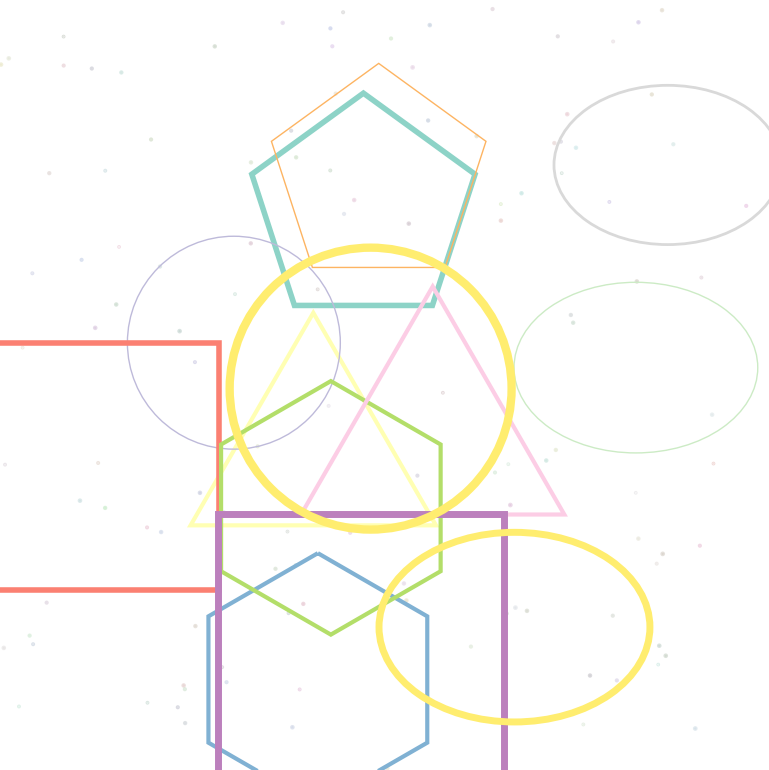[{"shape": "pentagon", "thickness": 2, "radius": 0.76, "center": [0.472, 0.727]}, {"shape": "triangle", "thickness": 1.5, "radius": 0.92, "center": [0.407, 0.41]}, {"shape": "circle", "thickness": 0.5, "radius": 0.69, "center": [0.304, 0.555]}, {"shape": "square", "thickness": 2, "radius": 0.8, "center": [0.124, 0.394]}, {"shape": "hexagon", "thickness": 1.5, "radius": 0.82, "center": [0.413, 0.118]}, {"shape": "pentagon", "thickness": 0.5, "radius": 0.73, "center": [0.492, 0.771]}, {"shape": "hexagon", "thickness": 1.5, "radius": 0.82, "center": [0.43, 0.34]}, {"shape": "triangle", "thickness": 1.5, "radius": 0.99, "center": [0.562, 0.431]}, {"shape": "oval", "thickness": 1, "radius": 0.74, "center": [0.867, 0.786]}, {"shape": "square", "thickness": 2.5, "radius": 0.93, "center": [0.469, 0.147]}, {"shape": "oval", "thickness": 0.5, "radius": 0.79, "center": [0.826, 0.523]}, {"shape": "oval", "thickness": 2.5, "radius": 0.88, "center": [0.668, 0.186]}, {"shape": "circle", "thickness": 3, "radius": 0.92, "center": [0.481, 0.495]}]